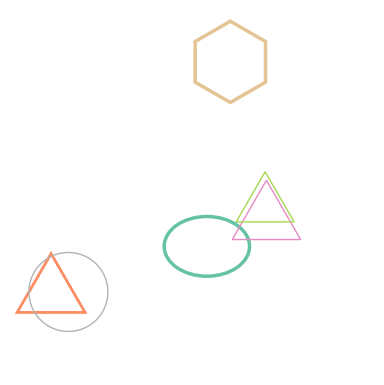[{"shape": "oval", "thickness": 2.5, "radius": 0.55, "center": [0.537, 0.36]}, {"shape": "triangle", "thickness": 2, "radius": 0.51, "center": [0.133, 0.239]}, {"shape": "triangle", "thickness": 1, "radius": 0.51, "center": [0.692, 0.429]}, {"shape": "triangle", "thickness": 1, "radius": 0.43, "center": [0.689, 0.467]}, {"shape": "hexagon", "thickness": 2.5, "radius": 0.53, "center": [0.598, 0.839]}, {"shape": "circle", "thickness": 1, "radius": 0.51, "center": [0.178, 0.242]}]